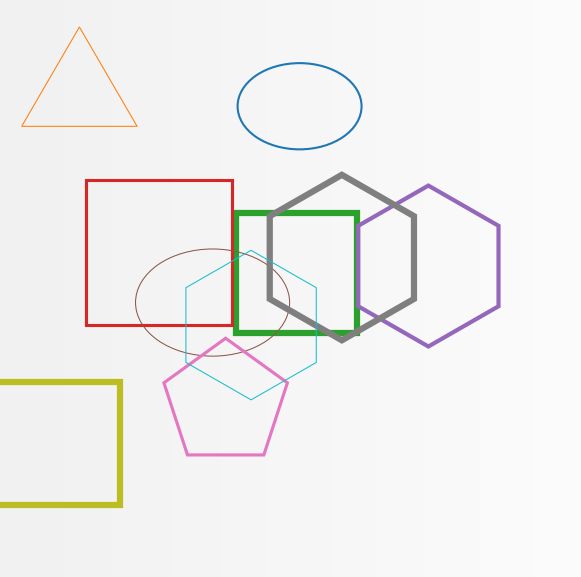[{"shape": "oval", "thickness": 1, "radius": 0.53, "center": [0.515, 0.815]}, {"shape": "triangle", "thickness": 0.5, "radius": 0.57, "center": [0.137, 0.838]}, {"shape": "square", "thickness": 3, "radius": 0.52, "center": [0.511, 0.526]}, {"shape": "square", "thickness": 1.5, "radius": 0.63, "center": [0.274, 0.562]}, {"shape": "hexagon", "thickness": 2, "radius": 0.7, "center": [0.737, 0.538]}, {"shape": "oval", "thickness": 0.5, "radius": 0.66, "center": [0.366, 0.475]}, {"shape": "pentagon", "thickness": 1.5, "radius": 0.56, "center": [0.388, 0.302]}, {"shape": "hexagon", "thickness": 3, "radius": 0.72, "center": [0.588, 0.553]}, {"shape": "square", "thickness": 3, "radius": 0.53, "center": [0.101, 0.231]}, {"shape": "hexagon", "thickness": 0.5, "radius": 0.65, "center": [0.432, 0.436]}]